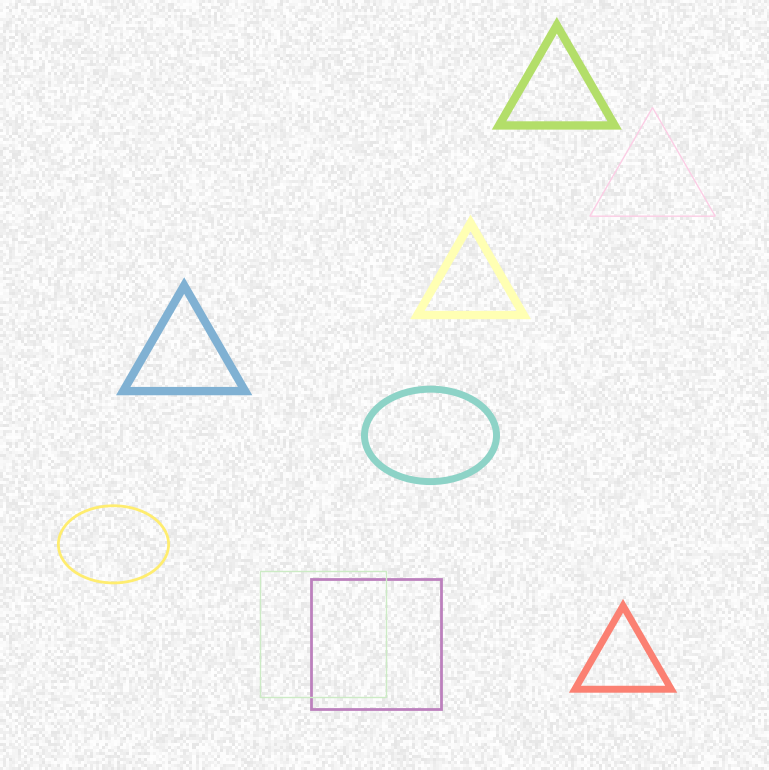[{"shape": "oval", "thickness": 2.5, "radius": 0.43, "center": [0.559, 0.435]}, {"shape": "triangle", "thickness": 3, "radius": 0.4, "center": [0.611, 0.631]}, {"shape": "triangle", "thickness": 2.5, "radius": 0.36, "center": [0.809, 0.141]}, {"shape": "triangle", "thickness": 3, "radius": 0.46, "center": [0.239, 0.538]}, {"shape": "triangle", "thickness": 3, "radius": 0.43, "center": [0.723, 0.88]}, {"shape": "triangle", "thickness": 0.5, "radius": 0.47, "center": [0.847, 0.766]}, {"shape": "square", "thickness": 1, "radius": 0.42, "center": [0.488, 0.164]}, {"shape": "square", "thickness": 0.5, "radius": 0.41, "center": [0.419, 0.177]}, {"shape": "oval", "thickness": 1, "radius": 0.36, "center": [0.147, 0.293]}]